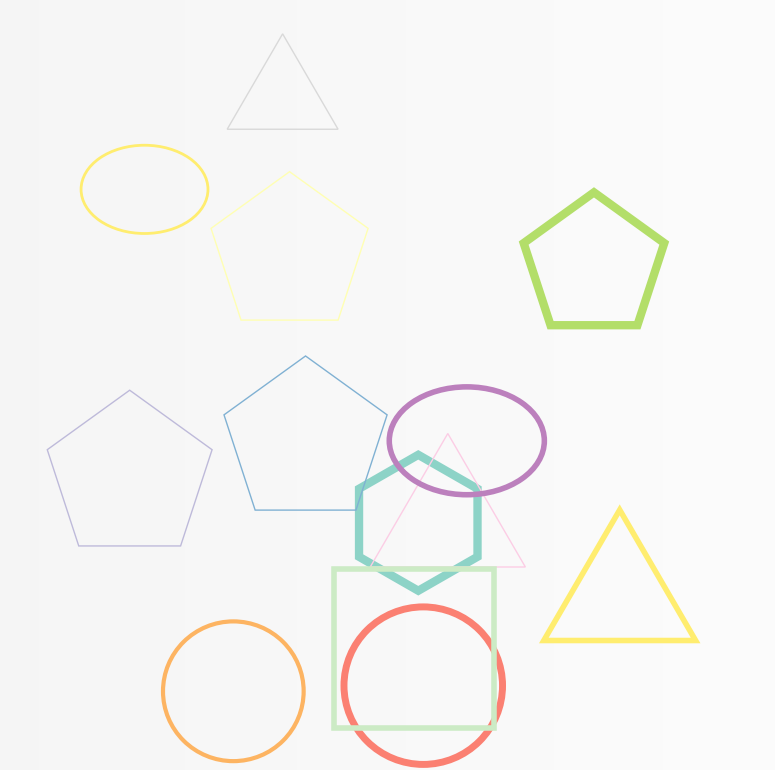[{"shape": "hexagon", "thickness": 3, "radius": 0.44, "center": [0.54, 0.321]}, {"shape": "pentagon", "thickness": 0.5, "radius": 0.53, "center": [0.374, 0.67]}, {"shape": "pentagon", "thickness": 0.5, "radius": 0.56, "center": [0.167, 0.381]}, {"shape": "circle", "thickness": 2.5, "radius": 0.51, "center": [0.546, 0.11]}, {"shape": "pentagon", "thickness": 0.5, "radius": 0.55, "center": [0.394, 0.427]}, {"shape": "circle", "thickness": 1.5, "radius": 0.45, "center": [0.301, 0.102]}, {"shape": "pentagon", "thickness": 3, "radius": 0.48, "center": [0.766, 0.655]}, {"shape": "triangle", "thickness": 0.5, "radius": 0.58, "center": [0.578, 0.321]}, {"shape": "triangle", "thickness": 0.5, "radius": 0.41, "center": [0.365, 0.873]}, {"shape": "oval", "thickness": 2, "radius": 0.5, "center": [0.602, 0.428]}, {"shape": "square", "thickness": 2, "radius": 0.52, "center": [0.535, 0.158]}, {"shape": "triangle", "thickness": 2, "radius": 0.57, "center": [0.8, 0.225]}, {"shape": "oval", "thickness": 1, "radius": 0.41, "center": [0.186, 0.754]}]